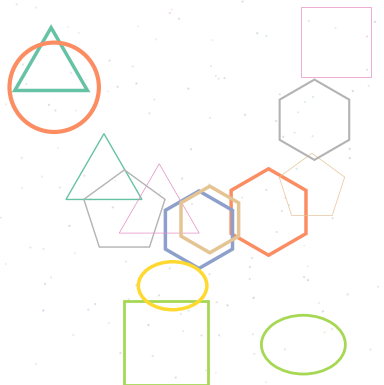[{"shape": "triangle", "thickness": 1, "radius": 0.57, "center": [0.27, 0.539]}, {"shape": "triangle", "thickness": 2.5, "radius": 0.54, "center": [0.133, 0.819]}, {"shape": "circle", "thickness": 3, "radius": 0.58, "center": [0.141, 0.773]}, {"shape": "hexagon", "thickness": 2.5, "radius": 0.56, "center": [0.698, 0.449]}, {"shape": "hexagon", "thickness": 2.5, "radius": 0.5, "center": [0.517, 0.403]}, {"shape": "square", "thickness": 0.5, "radius": 0.46, "center": [0.873, 0.891]}, {"shape": "triangle", "thickness": 0.5, "radius": 0.6, "center": [0.414, 0.455]}, {"shape": "square", "thickness": 2, "radius": 0.54, "center": [0.431, 0.109]}, {"shape": "oval", "thickness": 2, "radius": 0.55, "center": [0.788, 0.105]}, {"shape": "oval", "thickness": 2.5, "radius": 0.45, "center": [0.448, 0.258]}, {"shape": "pentagon", "thickness": 0.5, "radius": 0.45, "center": [0.81, 0.513]}, {"shape": "hexagon", "thickness": 2.5, "radius": 0.43, "center": [0.545, 0.43]}, {"shape": "hexagon", "thickness": 1.5, "radius": 0.52, "center": [0.817, 0.689]}, {"shape": "pentagon", "thickness": 1, "radius": 0.55, "center": [0.323, 0.448]}]